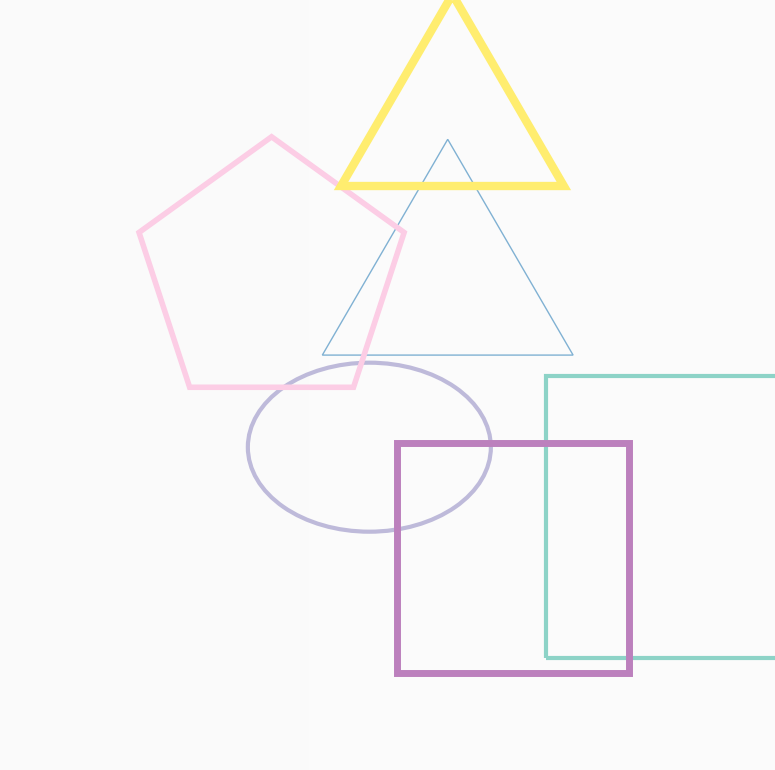[{"shape": "square", "thickness": 1.5, "radius": 0.92, "center": [0.888, 0.329]}, {"shape": "oval", "thickness": 1.5, "radius": 0.78, "center": [0.477, 0.419]}, {"shape": "triangle", "thickness": 0.5, "radius": 0.93, "center": [0.578, 0.632]}, {"shape": "pentagon", "thickness": 2, "radius": 0.9, "center": [0.35, 0.643]}, {"shape": "square", "thickness": 2.5, "radius": 0.75, "center": [0.661, 0.275]}, {"shape": "triangle", "thickness": 3, "radius": 0.83, "center": [0.584, 0.841]}]